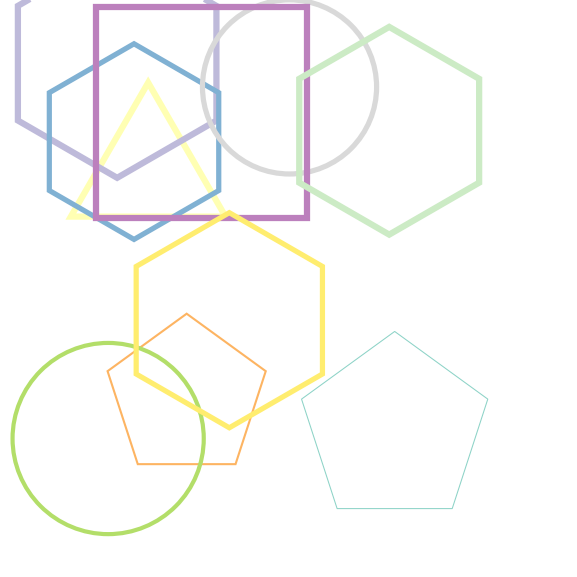[{"shape": "pentagon", "thickness": 0.5, "radius": 0.85, "center": [0.683, 0.256]}, {"shape": "triangle", "thickness": 3, "radius": 0.77, "center": [0.257, 0.701]}, {"shape": "hexagon", "thickness": 3, "radius": 0.99, "center": [0.203, 0.89]}, {"shape": "hexagon", "thickness": 2.5, "radius": 0.85, "center": [0.232, 0.754]}, {"shape": "pentagon", "thickness": 1, "radius": 0.72, "center": [0.323, 0.312]}, {"shape": "circle", "thickness": 2, "radius": 0.83, "center": [0.187, 0.24]}, {"shape": "circle", "thickness": 2.5, "radius": 0.75, "center": [0.501, 0.849]}, {"shape": "square", "thickness": 3, "radius": 0.92, "center": [0.349, 0.804]}, {"shape": "hexagon", "thickness": 3, "radius": 0.9, "center": [0.674, 0.773]}, {"shape": "hexagon", "thickness": 2.5, "radius": 0.93, "center": [0.397, 0.445]}]